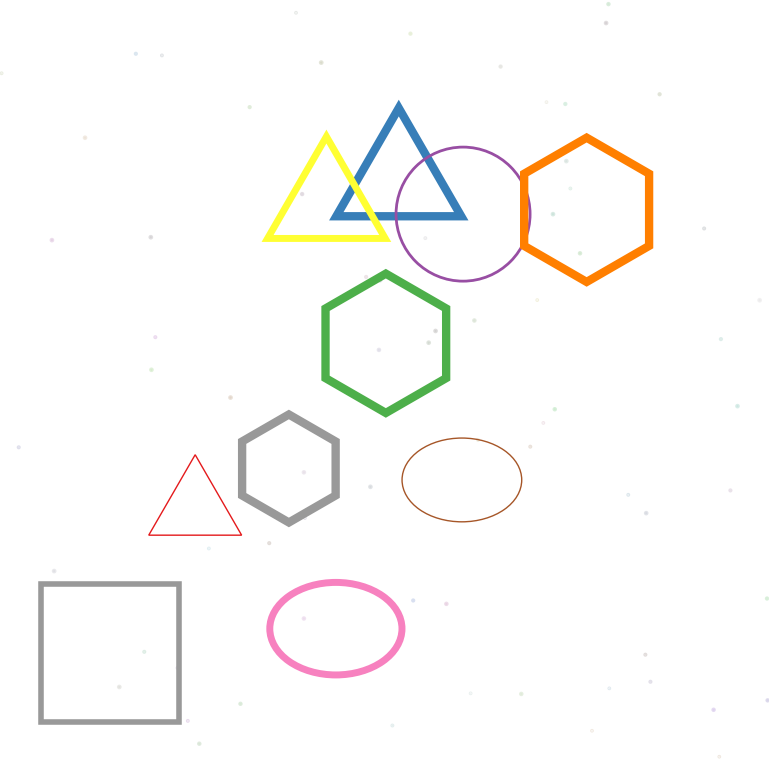[{"shape": "triangle", "thickness": 0.5, "radius": 0.35, "center": [0.253, 0.34]}, {"shape": "triangle", "thickness": 3, "radius": 0.47, "center": [0.518, 0.766]}, {"shape": "hexagon", "thickness": 3, "radius": 0.45, "center": [0.501, 0.554]}, {"shape": "circle", "thickness": 1, "radius": 0.44, "center": [0.601, 0.722]}, {"shape": "hexagon", "thickness": 3, "radius": 0.47, "center": [0.762, 0.728]}, {"shape": "triangle", "thickness": 2.5, "radius": 0.44, "center": [0.424, 0.734]}, {"shape": "oval", "thickness": 0.5, "radius": 0.39, "center": [0.6, 0.377]}, {"shape": "oval", "thickness": 2.5, "radius": 0.43, "center": [0.436, 0.184]}, {"shape": "square", "thickness": 2, "radius": 0.45, "center": [0.143, 0.152]}, {"shape": "hexagon", "thickness": 3, "radius": 0.35, "center": [0.375, 0.392]}]